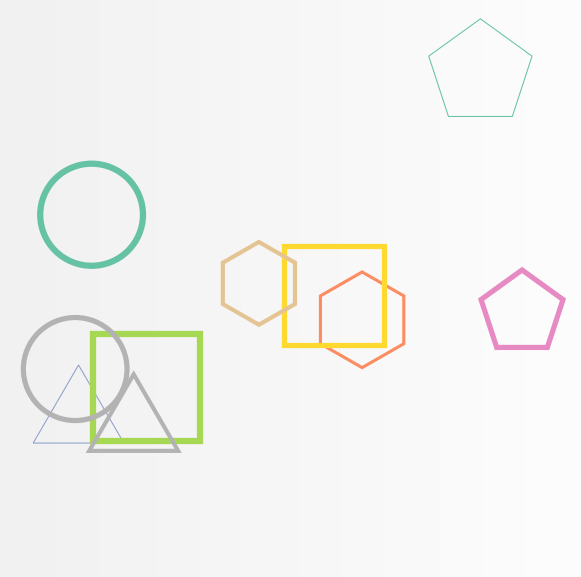[{"shape": "pentagon", "thickness": 0.5, "radius": 0.47, "center": [0.826, 0.873]}, {"shape": "circle", "thickness": 3, "radius": 0.44, "center": [0.158, 0.627]}, {"shape": "hexagon", "thickness": 1.5, "radius": 0.41, "center": [0.623, 0.445]}, {"shape": "triangle", "thickness": 0.5, "radius": 0.45, "center": [0.135, 0.277]}, {"shape": "pentagon", "thickness": 2.5, "radius": 0.37, "center": [0.898, 0.457]}, {"shape": "square", "thickness": 3, "radius": 0.46, "center": [0.252, 0.328]}, {"shape": "square", "thickness": 2.5, "radius": 0.43, "center": [0.575, 0.488]}, {"shape": "hexagon", "thickness": 2, "radius": 0.36, "center": [0.445, 0.508]}, {"shape": "circle", "thickness": 2.5, "radius": 0.45, "center": [0.129, 0.36]}, {"shape": "triangle", "thickness": 2, "radius": 0.44, "center": [0.23, 0.263]}]